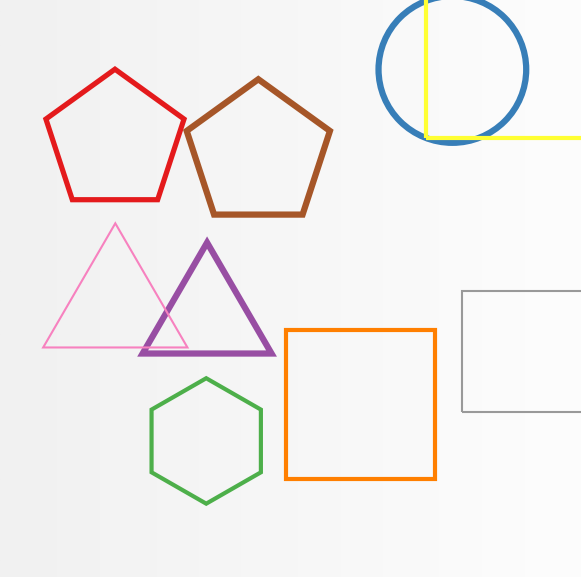[{"shape": "pentagon", "thickness": 2.5, "radius": 0.62, "center": [0.198, 0.754]}, {"shape": "circle", "thickness": 3, "radius": 0.64, "center": [0.778, 0.879]}, {"shape": "hexagon", "thickness": 2, "radius": 0.54, "center": [0.355, 0.236]}, {"shape": "triangle", "thickness": 3, "radius": 0.64, "center": [0.356, 0.451]}, {"shape": "square", "thickness": 2, "radius": 0.64, "center": [0.62, 0.298]}, {"shape": "square", "thickness": 2, "radius": 0.67, "center": [0.868, 0.894]}, {"shape": "pentagon", "thickness": 3, "radius": 0.65, "center": [0.444, 0.732]}, {"shape": "triangle", "thickness": 1, "radius": 0.72, "center": [0.198, 0.469]}, {"shape": "square", "thickness": 1, "radius": 0.52, "center": [0.899, 0.39]}]